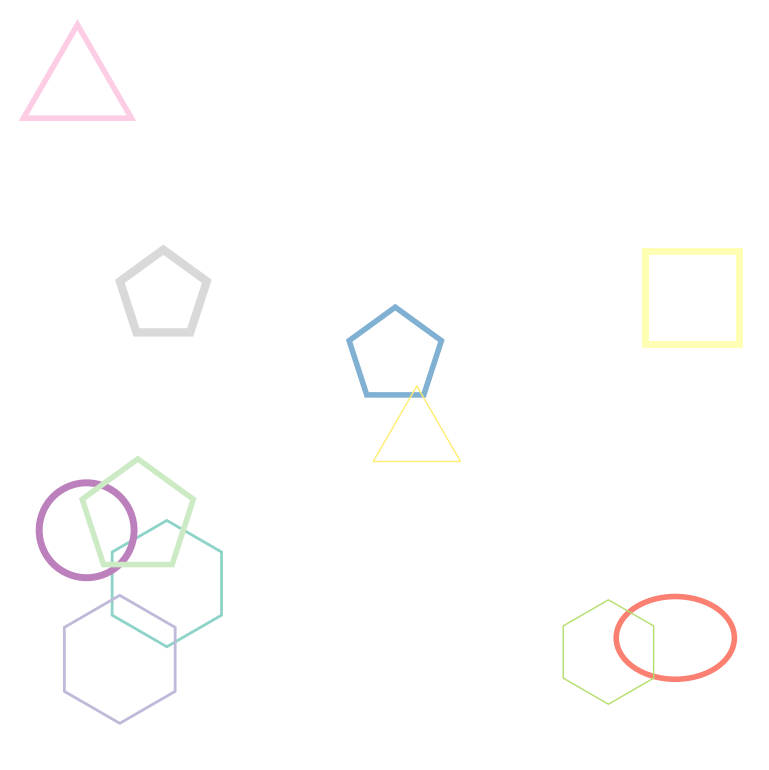[{"shape": "hexagon", "thickness": 1, "radius": 0.41, "center": [0.217, 0.242]}, {"shape": "square", "thickness": 2.5, "radius": 0.3, "center": [0.899, 0.613]}, {"shape": "hexagon", "thickness": 1, "radius": 0.42, "center": [0.156, 0.144]}, {"shape": "oval", "thickness": 2, "radius": 0.38, "center": [0.877, 0.172]}, {"shape": "pentagon", "thickness": 2, "radius": 0.32, "center": [0.513, 0.538]}, {"shape": "hexagon", "thickness": 0.5, "radius": 0.34, "center": [0.79, 0.153]}, {"shape": "triangle", "thickness": 2, "radius": 0.4, "center": [0.101, 0.887]}, {"shape": "pentagon", "thickness": 3, "radius": 0.3, "center": [0.212, 0.616]}, {"shape": "circle", "thickness": 2.5, "radius": 0.31, "center": [0.113, 0.311]}, {"shape": "pentagon", "thickness": 2, "radius": 0.38, "center": [0.179, 0.328]}, {"shape": "triangle", "thickness": 0.5, "radius": 0.33, "center": [0.541, 0.433]}]